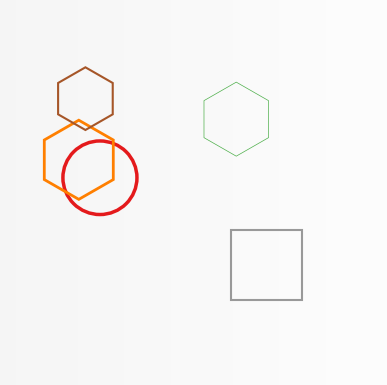[{"shape": "circle", "thickness": 2.5, "radius": 0.48, "center": [0.258, 0.538]}, {"shape": "hexagon", "thickness": 0.5, "radius": 0.48, "center": [0.61, 0.691]}, {"shape": "hexagon", "thickness": 2, "radius": 0.51, "center": [0.203, 0.585]}, {"shape": "hexagon", "thickness": 1.5, "radius": 0.41, "center": [0.22, 0.744]}, {"shape": "square", "thickness": 1.5, "radius": 0.46, "center": [0.688, 0.312]}]